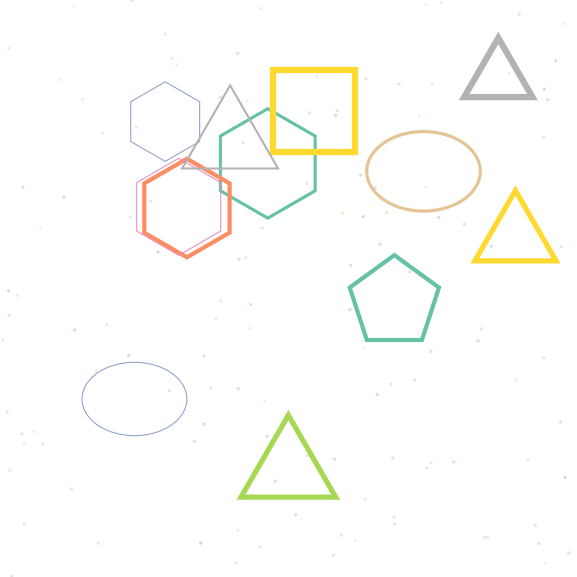[{"shape": "hexagon", "thickness": 1.5, "radius": 0.47, "center": [0.464, 0.716]}, {"shape": "pentagon", "thickness": 2, "radius": 0.41, "center": [0.683, 0.476]}, {"shape": "hexagon", "thickness": 2, "radius": 0.43, "center": [0.324, 0.639]}, {"shape": "hexagon", "thickness": 0.5, "radius": 0.34, "center": [0.286, 0.789]}, {"shape": "oval", "thickness": 0.5, "radius": 0.45, "center": [0.233, 0.308]}, {"shape": "hexagon", "thickness": 0.5, "radius": 0.42, "center": [0.309, 0.641]}, {"shape": "triangle", "thickness": 2.5, "radius": 0.47, "center": [0.499, 0.186]}, {"shape": "triangle", "thickness": 2.5, "radius": 0.41, "center": [0.893, 0.588]}, {"shape": "square", "thickness": 3, "radius": 0.36, "center": [0.543, 0.807]}, {"shape": "oval", "thickness": 1.5, "radius": 0.49, "center": [0.733, 0.702]}, {"shape": "triangle", "thickness": 1, "radius": 0.48, "center": [0.398, 0.755]}, {"shape": "triangle", "thickness": 3, "radius": 0.34, "center": [0.863, 0.865]}]